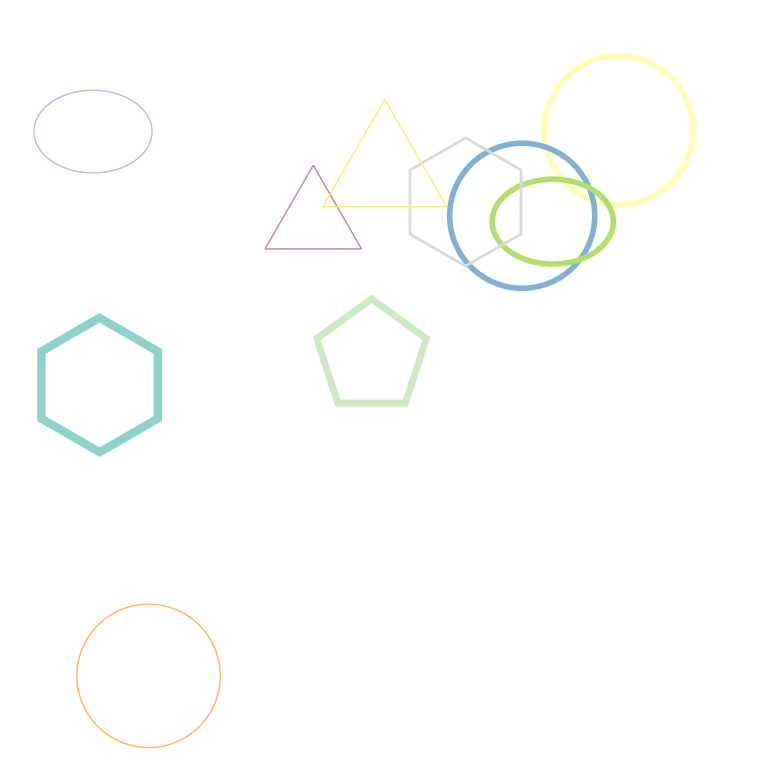[{"shape": "hexagon", "thickness": 3, "radius": 0.44, "center": [0.129, 0.5]}, {"shape": "circle", "thickness": 2, "radius": 0.48, "center": [0.803, 0.831]}, {"shape": "oval", "thickness": 0.5, "radius": 0.38, "center": [0.121, 0.829]}, {"shape": "circle", "thickness": 2, "radius": 0.47, "center": [0.678, 0.72]}, {"shape": "circle", "thickness": 0.5, "radius": 0.47, "center": [0.193, 0.122]}, {"shape": "oval", "thickness": 2, "radius": 0.39, "center": [0.718, 0.712]}, {"shape": "hexagon", "thickness": 1, "radius": 0.42, "center": [0.605, 0.738]}, {"shape": "triangle", "thickness": 0.5, "radius": 0.36, "center": [0.407, 0.713]}, {"shape": "pentagon", "thickness": 2.5, "radius": 0.37, "center": [0.483, 0.537]}, {"shape": "triangle", "thickness": 0.5, "radius": 0.46, "center": [0.5, 0.778]}]